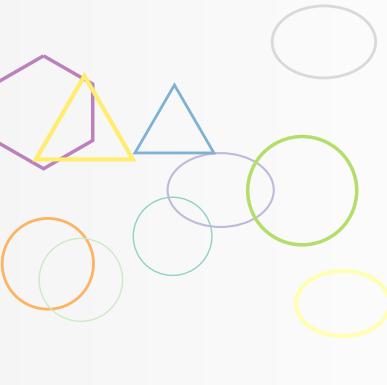[{"shape": "circle", "thickness": 1, "radius": 0.51, "center": [0.445, 0.386]}, {"shape": "oval", "thickness": 3, "radius": 0.6, "center": [0.885, 0.212]}, {"shape": "oval", "thickness": 1.5, "radius": 0.69, "center": [0.569, 0.506]}, {"shape": "triangle", "thickness": 2, "radius": 0.59, "center": [0.45, 0.662]}, {"shape": "circle", "thickness": 2, "radius": 0.59, "center": [0.123, 0.315]}, {"shape": "circle", "thickness": 2.5, "radius": 0.7, "center": [0.78, 0.505]}, {"shape": "oval", "thickness": 2, "radius": 0.67, "center": [0.836, 0.891]}, {"shape": "hexagon", "thickness": 2.5, "radius": 0.73, "center": [0.112, 0.708]}, {"shape": "circle", "thickness": 1, "radius": 0.54, "center": [0.209, 0.273]}, {"shape": "triangle", "thickness": 3, "radius": 0.72, "center": [0.218, 0.658]}]